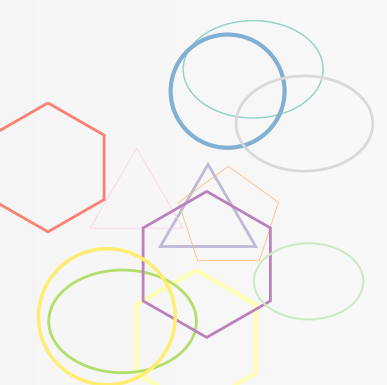[{"shape": "oval", "thickness": 1, "radius": 0.9, "center": [0.653, 0.82]}, {"shape": "hexagon", "thickness": 3, "radius": 0.89, "center": [0.506, 0.12]}, {"shape": "triangle", "thickness": 2, "radius": 0.71, "center": [0.537, 0.431]}, {"shape": "hexagon", "thickness": 2, "radius": 0.84, "center": [0.124, 0.565]}, {"shape": "circle", "thickness": 3, "radius": 0.74, "center": [0.587, 0.763]}, {"shape": "pentagon", "thickness": 0.5, "radius": 0.68, "center": [0.59, 0.432]}, {"shape": "oval", "thickness": 2, "radius": 0.95, "center": [0.316, 0.165]}, {"shape": "triangle", "thickness": 0.5, "radius": 0.69, "center": [0.353, 0.477]}, {"shape": "oval", "thickness": 2, "radius": 0.88, "center": [0.786, 0.679]}, {"shape": "hexagon", "thickness": 2, "radius": 0.95, "center": [0.534, 0.313]}, {"shape": "oval", "thickness": 1.5, "radius": 0.71, "center": [0.796, 0.269]}, {"shape": "circle", "thickness": 2.5, "radius": 0.88, "center": [0.276, 0.177]}]